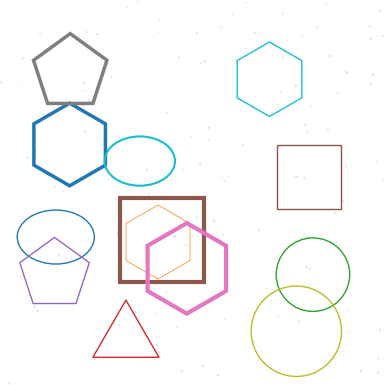[{"shape": "oval", "thickness": 1, "radius": 0.5, "center": [0.145, 0.384]}, {"shape": "hexagon", "thickness": 2.5, "radius": 0.54, "center": [0.181, 0.625]}, {"shape": "hexagon", "thickness": 0.5, "radius": 0.48, "center": [0.41, 0.371]}, {"shape": "circle", "thickness": 1, "radius": 0.48, "center": [0.813, 0.287]}, {"shape": "triangle", "thickness": 1, "radius": 0.5, "center": [0.327, 0.121]}, {"shape": "pentagon", "thickness": 1, "radius": 0.47, "center": [0.142, 0.288]}, {"shape": "square", "thickness": 3, "radius": 0.55, "center": [0.421, 0.376]}, {"shape": "square", "thickness": 1, "radius": 0.41, "center": [0.804, 0.541]}, {"shape": "hexagon", "thickness": 3, "radius": 0.59, "center": [0.485, 0.303]}, {"shape": "pentagon", "thickness": 2.5, "radius": 0.5, "center": [0.182, 0.812]}, {"shape": "circle", "thickness": 1, "radius": 0.59, "center": [0.77, 0.14]}, {"shape": "hexagon", "thickness": 1, "radius": 0.48, "center": [0.7, 0.794]}, {"shape": "oval", "thickness": 1.5, "radius": 0.46, "center": [0.363, 0.582]}]